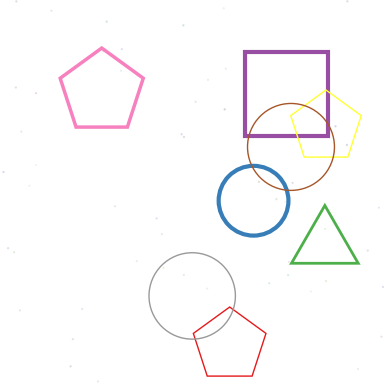[{"shape": "pentagon", "thickness": 1, "radius": 0.5, "center": [0.597, 0.103]}, {"shape": "circle", "thickness": 3, "radius": 0.45, "center": [0.659, 0.479]}, {"shape": "triangle", "thickness": 2, "radius": 0.5, "center": [0.844, 0.366]}, {"shape": "square", "thickness": 3, "radius": 0.54, "center": [0.744, 0.756]}, {"shape": "pentagon", "thickness": 1, "radius": 0.48, "center": [0.847, 0.67]}, {"shape": "circle", "thickness": 1, "radius": 0.56, "center": [0.756, 0.618]}, {"shape": "pentagon", "thickness": 2.5, "radius": 0.57, "center": [0.264, 0.762]}, {"shape": "circle", "thickness": 1, "radius": 0.56, "center": [0.499, 0.231]}]